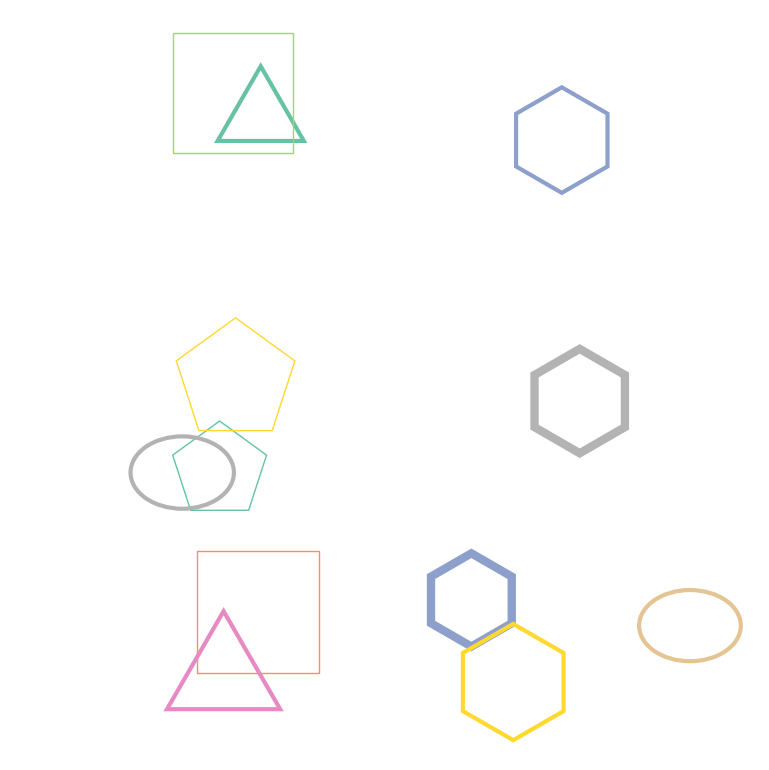[{"shape": "triangle", "thickness": 1.5, "radius": 0.32, "center": [0.339, 0.849]}, {"shape": "pentagon", "thickness": 0.5, "radius": 0.32, "center": [0.285, 0.389]}, {"shape": "square", "thickness": 0.5, "radius": 0.4, "center": [0.335, 0.205]}, {"shape": "hexagon", "thickness": 1.5, "radius": 0.34, "center": [0.73, 0.818]}, {"shape": "hexagon", "thickness": 3, "radius": 0.3, "center": [0.612, 0.221]}, {"shape": "triangle", "thickness": 1.5, "radius": 0.42, "center": [0.29, 0.121]}, {"shape": "square", "thickness": 0.5, "radius": 0.39, "center": [0.303, 0.879]}, {"shape": "hexagon", "thickness": 1.5, "radius": 0.38, "center": [0.667, 0.114]}, {"shape": "pentagon", "thickness": 0.5, "radius": 0.4, "center": [0.306, 0.506]}, {"shape": "oval", "thickness": 1.5, "radius": 0.33, "center": [0.896, 0.187]}, {"shape": "hexagon", "thickness": 3, "radius": 0.34, "center": [0.753, 0.479]}, {"shape": "oval", "thickness": 1.5, "radius": 0.34, "center": [0.237, 0.386]}]